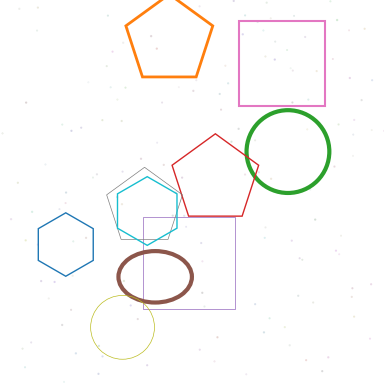[{"shape": "hexagon", "thickness": 1, "radius": 0.41, "center": [0.171, 0.365]}, {"shape": "pentagon", "thickness": 2, "radius": 0.59, "center": [0.44, 0.896]}, {"shape": "circle", "thickness": 3, "radius": 0.54, "center": [0.748, 0.606]}, {"shape": "pentagon", "thickness": 1, "radius": 0.59, "center": [0.559, 0.534]}, {"shape": "square", "thickness": 0.5, "radius": 0.6, "center": [0.491, 0.317]}, {"shape": "oval", "thickness": 3, "radius": 0.48, "center": [0.403, 0.281]}, {"shape": "square", "thickness": 1.5, "radius": 0.55, "center": [0.733, 0.836]}, {"shape": "pentagon", "thickness": 0.5, "radius": 0.52, "center": [0.375, 0.462]}, {"shape": "circle", "thickness": 0.5, "radius": 0.41, "center": [0.318, 0.15]}, {"shape": "hexagon", "thickness": 1, "radius": 0.45, "center": [0.382, 0.452]}]